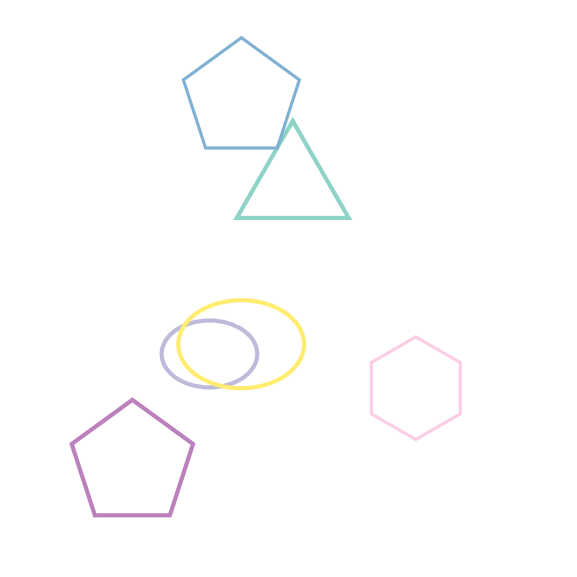[{"shape": "triangle", "thickness": 2, "radius": 0.56, "center": [0.507, 0.678]}, {"shape": "oval", "thickness": 2, "radius": 0.41, "center": [0.363, 0.386]}, {"shape": "pentagon", "thickness": 1.5, "radius": 0.53, "center": [0.418, 0.828]}, {"shape": "hexagon", "thickness": 1.5, "radius": 0.44, "center": [0.72, 0.327]}, {"shape": "pentagon", "thickness": 2, "radius": 0.55, "center": [0.229, 0.196]}, {"shape": "oval", "thickness": 2, "radius": 0.54, "center": [0.418, 0.403]}]